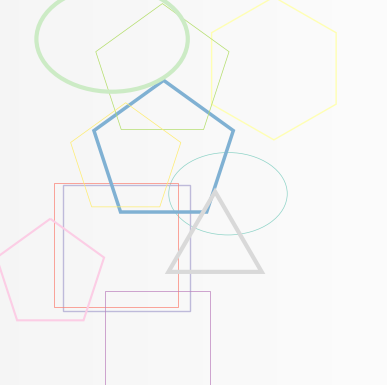[{"shape": "oval", "thickness": 0.5, "radius": 0.76, "center": [0.588, 0.497]}, {"shape": "hexagon", "thickness": 1, "radius": 0.93, "center": [0.707, 0.822]}, {"shape": "square", "thickness": 1, "radius": 0.82, "center": [0.326, 0.356]}, {"shape": "square", "thickness": 0.5, "radius": 0.8, "center": [0.3, 0.364]}, {"shape": "pentagon", "thickness": 2.5, "radius": 0.95, "center": [0.422, 0.602]}, {"shape": "pentagon", "thickness": 0.5, "radius": 0.9, "center": [0.419, 0.81]}, {"shape": "pentagon", "thickness": 1.5, "radius": 0.73, "center": [0.13, 0.286]}, {"shape": "triangle", "thickness": 3, "radius": 0.69, "center": [0.555, 0.363]}, {"shape": "square", "thickness": 0.5, "radius": 0.67, "center": [0.406, 0.109]}, {"shape": "oval", "thickness": 3, "radius": 0.98, "center": [0.289, 0.898]}, {"shape": "pentagon", "thickness": 0.5, "radius": 0.75, "center": [0.324, 0.584]}]